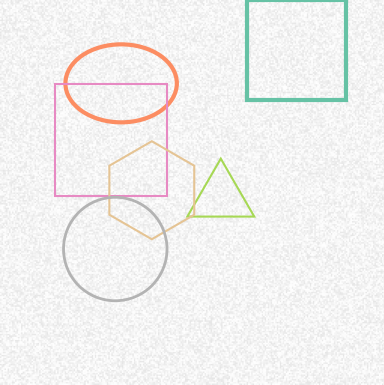[{"shape": "square", "thickness": 3, "radius": 0.65, "center": [0.77, 0.87]}, {"shape": "oval", "thickness": 3, "radius": 0.72, "center": [0.315, 0.784]}, {"shape": "square", "thickness": 1.5, "radius": 0.73, "center": [0.288, 0.636]}, {"shape": "triangle", "thickness": 1.5, "radius": 0.5, "center": [0.574, 0.488]}, {"shape": "hexagon", "thickness": 1.5, "radius": 0.64, "center": [0.394, 0.506]}, {"shape": "circle", "thickness": 2, "radius": 0.67, "center": [0.299, 0.353]}]